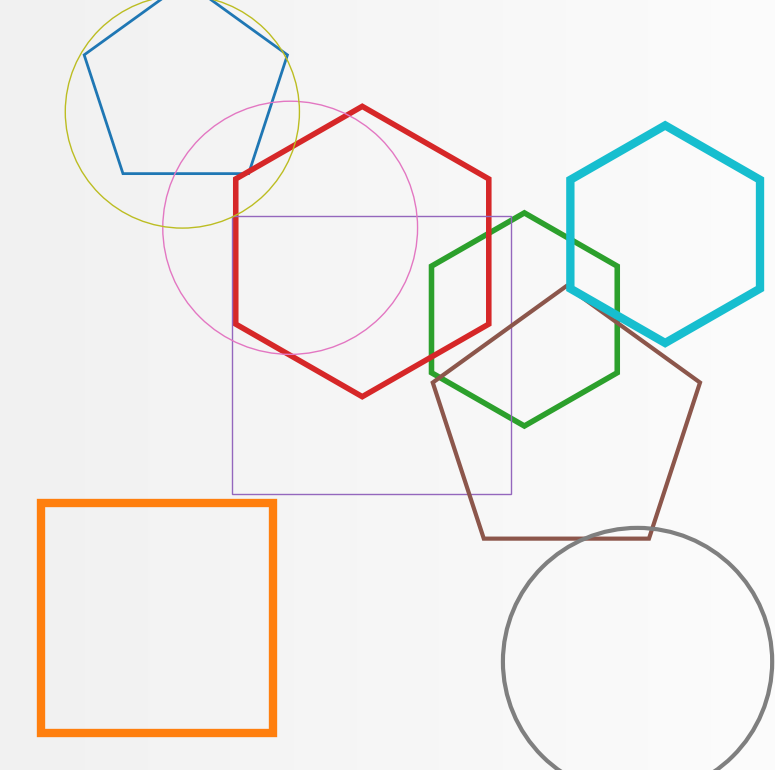[{"shape": "pentagon", "thickness": 1, "radius": 0.69, "center": [0.24, 0.886]}, {"shape": "square", "thickness": 3, "radius": 0.75, "center": [0.203, 0.198]}, {"shape": "hexagon", "thickness": 2, "radius": 0.69, "center": [0.677, 0.585]}, {"shape": "hexagon", "thickness": 2, "radius": 0.94, "center": [0.467, 0.673]}, {"shape": "square", "thickness": 0.5, "radius": 0.9, "center": [0.479, 0.539]}, {"shape": "pentagon", "thickness": 1.5, "radius": 0.91, "center": [0.731, 0.447]}, {"shape": "circle", "thickness": 0.5, "radius": 0.82, "center": [0.374, 0.704]}, {"shape": "circle", "thickness": 1.5, "radius": 0.87, "center": [0.823, 0.141]}, {"shape": "circle", "thickness": 0.5, "radius": 0.76, "center": [0.235, 0.855]}, {"shape": "hexagon", "thickness": 3, "radius": 0.71, "center": [0.858, 0.696]}]